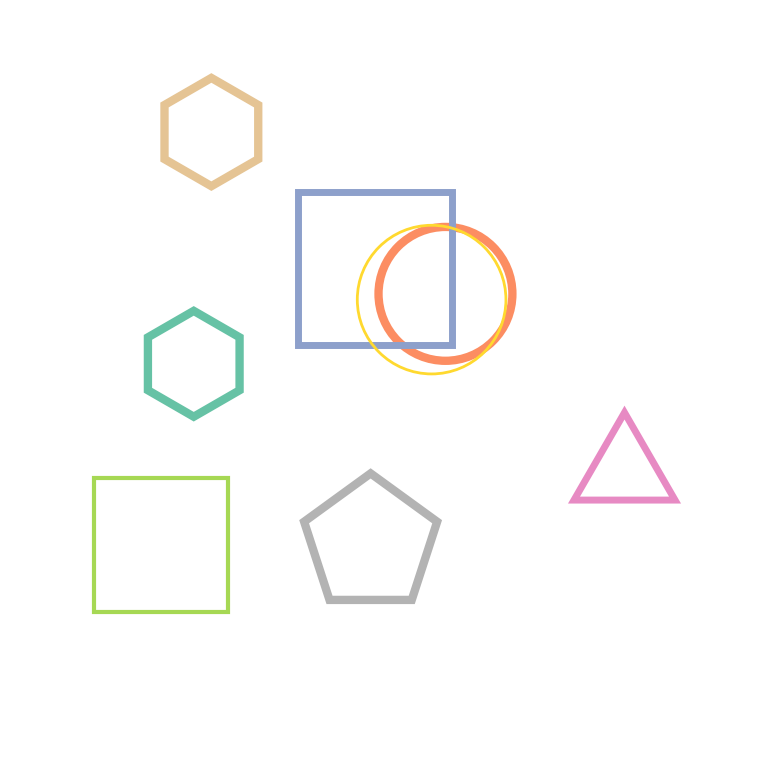[{"shape": "hexagon", "thickness": 3, "radius": 0.34, "center": [0.252, 0.528]}, {"shape": "circle", "thickness": 3, "radius": 0.43, "center": [0.579, 0.618]}, {"shape": "square", "thickness": 2.5, "radius": 0.5, "center": [0.487, 0.651]}, {"shape": "triangle", "thickness": 2.5, "radius": 0.38, "center": [0.811, 0.388]}, {"shape": "square", "thickness": 1.5, "radius": 0.44, "center": [0.209, 0.292]}, {"shape": "circle", "thickness": 1, "radius": 0.48, "center": [0.561, 0.611]}, {"shape": "hexagon", "thickness": 3, "radius": 0.35, "center": [0.275, 0.828]}, {"shape": "pentagon", "thickness": 3, "radius": 0.45, "center": [0.481, 0.294]}]